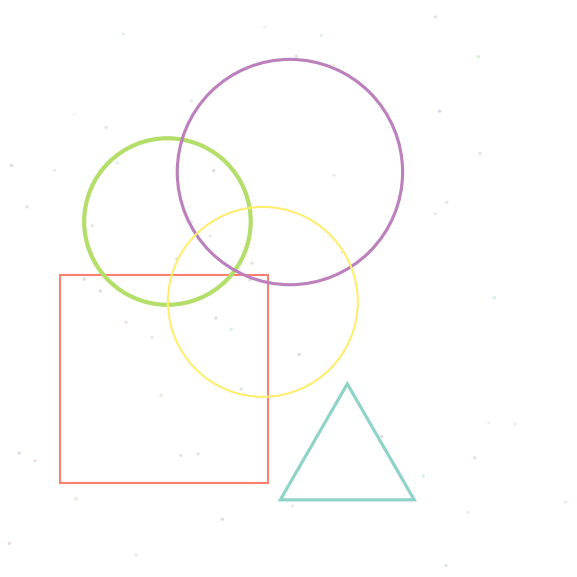[{"shape": "triangle", "thickness": 1.5, "radius": 0.67, "center": [0.601, 0.201]}, {"shape": "square", "thickness": 1, "radius": 0.9, "center": [0.285, 0.343]}, {"shape": "circle", "thickness": 2, "radius": 0.72, "center": [0.29, 0.616]}, {"shape": "circle", "thickness": 1.5, "radius": 0.98, "center": [0.502, 0.701]}, {"shape": "circle", "thickness": 1, "radius": 0.82, "center": [0.455, 0.476]}]